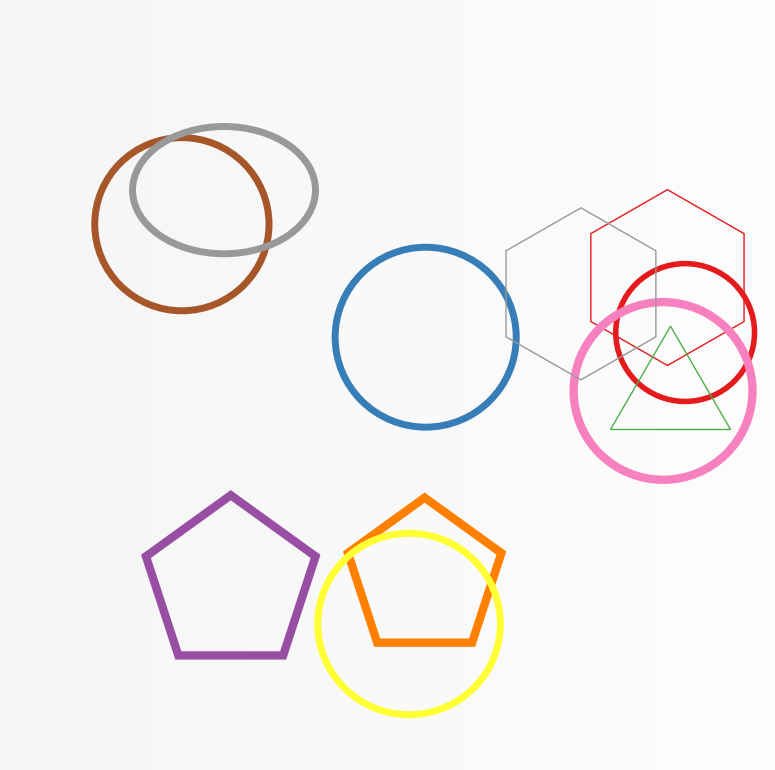[{"shape": "hexagon", "thickness": 0.5, "radius": 0.57, "center": [0.861, 0.64]}, {"shape": "circle", "thickness": 2, "radius": 0.45, "center": [0.884, 0.568]}, {"shape": "circle", "thickness": 2.5, "radius": 0.58, "center": [0.549, 0.562]}, {"shape": "triangle", "thickness": 0.5, "radius": 0.45, "center": [0.865, 0.487]}, {"shape": "pentagon", "thickness": 3, "radius": 0.58, "center": [0.298, 0.242]}, {"shape": "pentagon", "thickness": 3, "radius": 0.52, "center": [0.548, 0.25]}, {"shape": "circle", "thickness": 2.5, "radius": 0.59, "center": [0.528, 0.19]}, {"shape": "circle", "thickness": 2.5, "radius": 0.56, "center": [0.235, 0.709]}, {"shape": "circle", "thickness": 3, "radius": 0.58, "center": [0.856, 0.492]}, {"shape": "oval", "thickness": 2.5, "radius": 0.59, "center": [0.289, 0.753]}, {"shape": "hexagon", "thickness": 0.5, "radius": 0.56, "center": [0.75, 0.618]}]